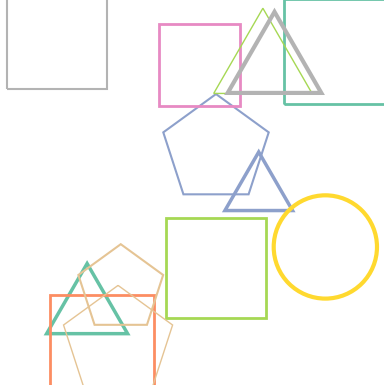[{"shape": "square", "thickness": 2, "radius": 0.68, "center": [0.873, 0.866]}, {"shape": "triangle", "thickness": 2.5, "radius": 0.61, "center": [0.226, 0.194]}, {"shape": "square", "thickness": 2, "radius": 0.67, "center": [0.264, 0.1]}, {"shape": "triangle", "thickness": 2.5, "radius": 0.51, "center": [0.672, 0.504]}, {"shape": "pentagon", "thickness": 1.5, "radius": 0.72, "center": [0.561, 0.612]}, {"shape": "square", "thickness": 2, "radius": 0.53, "center": [0.518, 0.831]}, {"shape": "square", "thickness": 2, "radius": 0.65, "center": [0.56, 0.303]}, {"shape": "triangle", "thickness": 1, "radius": 0.74, "center": [0.683, 0.831]}, {"shape": "circle", "thickness": 3, "radius": 0.67, "center": [0.845, 0.359]}, {"shape": "pentagon", "thickness": 1, "radius": 0.74, "center": [0.307, 0.11]}, {"shape": "pentagon", "thickness": 1.5, "radius": 0.58, "center": [0.314, 0.25]}, {"shape": "triangle", "thickness": 3, "radius": 0.7, "center": [0.713, 0.829]}, {"shape": "square", "thickness": 1.5, "radius": 0.65, "center": [0.148, 0.898]}]